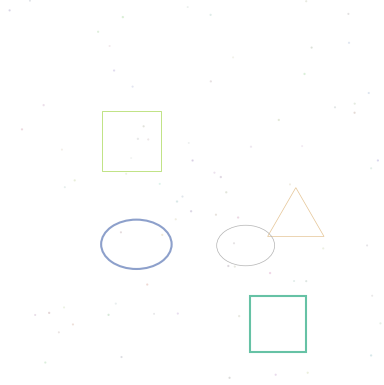[{"shape": "square", "thickness": 1.5, "radius": 0.37, "center": [0.723, 0.159]}, {"shape": "oval", "thickness": 1.5, "radius": 0.46, "center": [0.354, 0.365]}, {"shape": "square", "thickness": 0.5, "radius": 0.39, "center": [0.341, 0.634]}, {"shape": "triangle", "thickness": 0.5, "radius": 0.42, "center": [0.768, 0.428]}, {"shape": "oval", "thickness": 0.5, "radius": 0.38, "center": [0.638, 0.362]}]